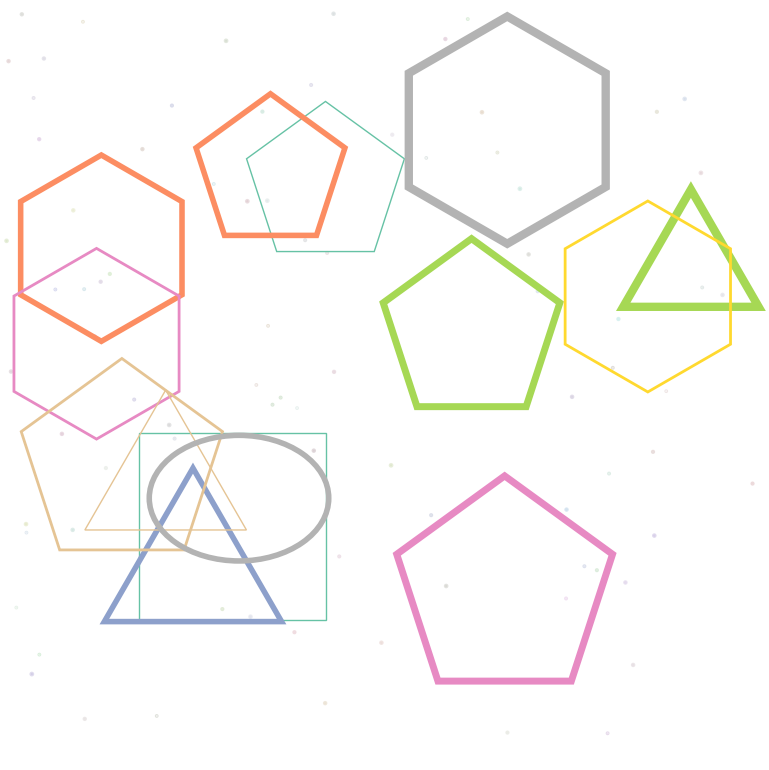[{"shape": "pentagon", "thickness": 0.5, "radius": 0.54, "center": [0.423, 0.76]}, {"shape": "square", "thickness": 0.5, "radius": 0.61, "center": [0.302, 0.316]}, {"shape": "pentagon", "thickness": 2, "radius": 0.51, "center": [0.351, 0.777]}, {"shape": "hexagon", "thickness": 2, "radius": 0.6, "center": [0.132, 0.678]}, {"shape": "triangle", "thickness": 2, "radius": 0.66, "center": [0.251, 0.259]}, {"shape": "hexagon", "thickness": 1, "radius": 0.62, "center": [0.125, 0.554]}, {"shape": "pentagon", "thickness": 2.5, "radius": 0.74, "center": [0.655, 0.235]}, {"shape": "pentagon", "thickness": 2.5, "radius": 0.6, "center": [0.612, 0.569]}, {"shape": "triangle", "thickness": 3, "radius": 0.51, "center": [0.897, 0.652]}, {"shape": "hexagon", "thickness": 1, "radius": 0.62, "center": [0.841, 0.615]}, {"shape": "triangle", "thickness": 0.5, "radius": 0.61, "center": [0.215, 0.372]}, {"shape": "pentagon", "thickness": 1, "radius": 0.69, "center": [0.158, 0.397]}, {"shape": "hexagon", "thickness": 3, "radius": 0.74, "center": [0.659, 0.831]}, {"shape": "oval", "thickness": 2, "radius": 0.58, "center": [0.31, 0.353]}]